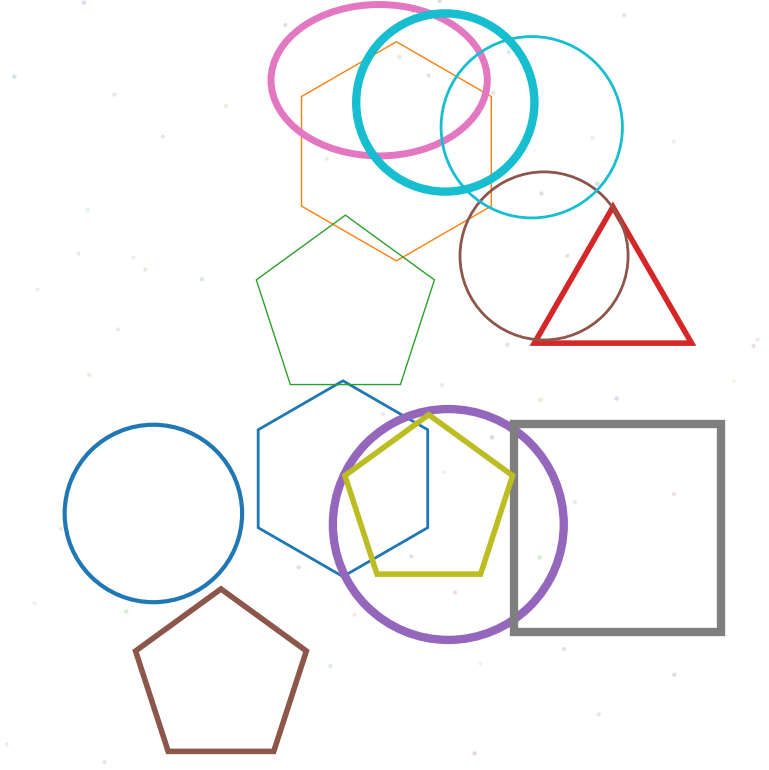[{"shape": "circle", "thickness": 1.5, "radius": 0.58, "center": [0.199, 0.333]}, {"shape": "hexagon", "thickness": 1, "radius": 0.64, "center": [0.445, 0.378]}, {"shape": "hexagon", "thickness": 0.5, "radius": 0.71, "center": [0.515, 0.804]}, {"shape": "pentagon", "thickness": 0.5, "radius": 0.61, "center": [0.449, 0.599]}, {"shape": "triangle", "thickness": 2, "radius": 0.59, "center": [0.796, 0.613]}, {"shape": "circle", "thickness": 3, "radius": 0.75, "center": [0.582, 0.319]}, {"shape": "circle", "thickness": 1, "radius": 0.55, "center": [0.707, 0.668]}, {"shape": "pentagon", "thickness": 2, "radius": 0.58, "center": [0.287, 0.119]}, {"shape": "oval", "thickness": 2.5, "radius": 0.7, "center": [0.492, 0.896]}, {"shape": "square", "thickness": 3, "radius": 0.67, "center": [0.802, 0.314]}, {"shape": "pentagon", "thickness": 2, "radius": 0.57, "center": [0.557, 0.347]}, {"shape": "circle", "thickness": 1, "radius": 0.59, "center": [0.691, 0.835]}, {"shape": "circle", "thickness": 3, "radius": 0.58, "center": [0.578, 0.867]}]